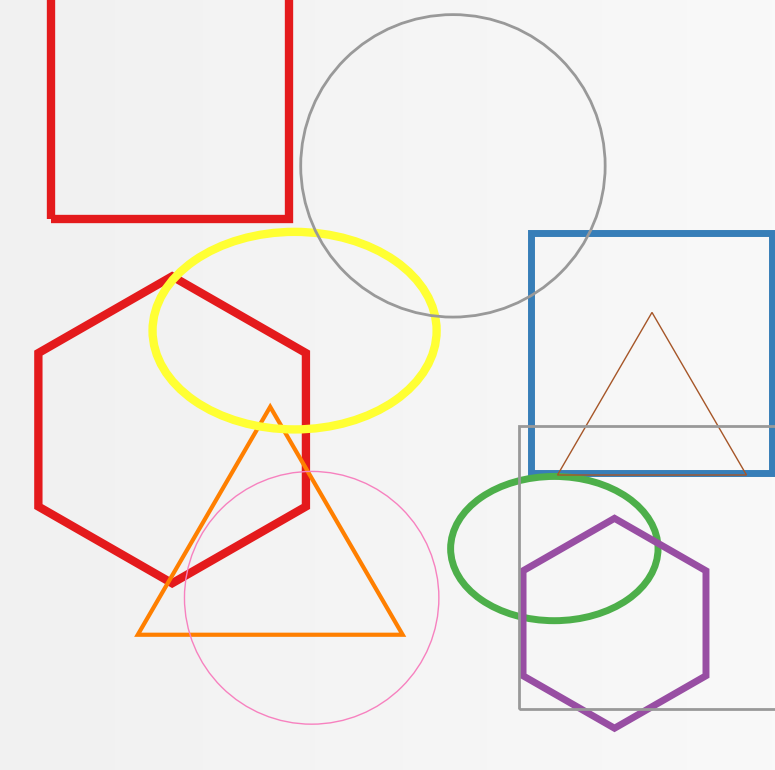[{"shape": "hexagon", "thickness": 3, "radius": 1.0, "center": [0.222, 0.442]}, {"shape": "square", "thickness": 3, "radius": 0.77, "center": [0.219, 0.869]}, {"shape": "square", "thickness": 2.5, "radius": 0.78, "center": [0.841, 0.542]}, {"shape": "oval", "thickness": 2.5, "radius": 0.67, "center": [0.715, 0.288]}, {"shape": "hexagon", "thickness": 2.5, "radius": 0.68, "center": [0.793, 0.191]}, {"shape": "triangle", "thickness": 1.5, "radius": 0.99, "center": [0.349, 0.274]}, {"shape": "oval", "thickness": 3, "radius": 0.92, "center": [0.38, 0.571]}, {"shape": "triangle", "thickness": 0.5, "radius": 0.7, "center": [0.841, 0.453]}, {"shape": "circle", "thickness": 0.5, "radius": 0.82, "center": [0.402, 0.224]}, {"shape": "circle", "thickness": 1, "radius": 0.98, "center": [0.584, 0.785]}, {"shape": "square", "thickness": 1, "radius": 0.92, "center": [0.853, 0.263]}]